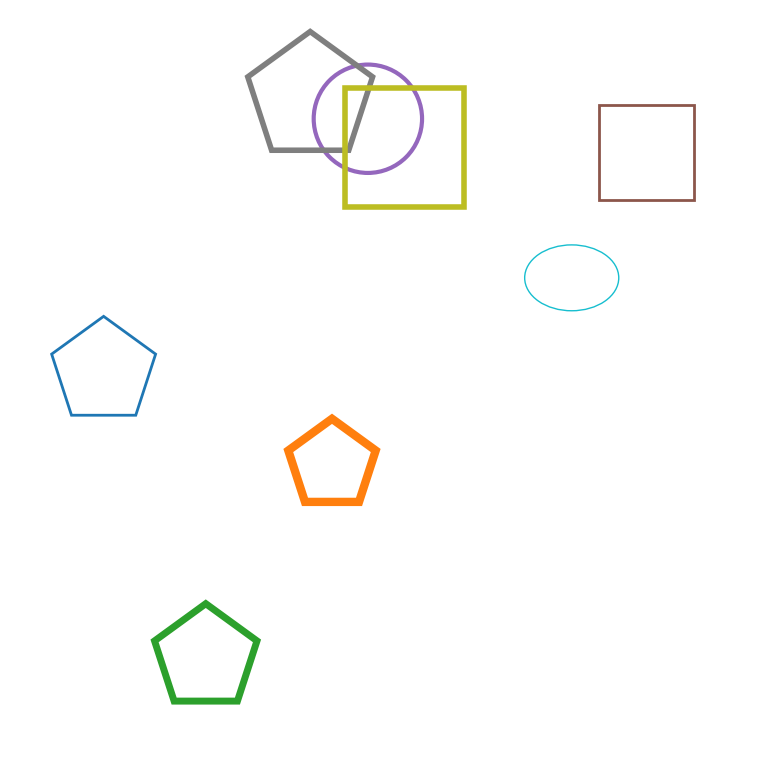[{"shape": "pentagon", "thickness": 1, "radius": 0.35, "center": [0.135, 0.518]}, {"shape": "pentagon", "thickness": 3, "radius": 0.3, "center": [0.431, 0.396]}, {"shape": "pentagon", "thickness": 2.5, "radius": 0.35, "center": [0.267, 0.146]}, {"shape": "circle", "thickness": 1.5, "radius": 0.35, "center": [0.478, 0.846]}, {"shape": "square", "thickness": 1, "radius": 0.31, "center": [0.84, 0.802]}, {"shape": "pentagon", "thickness": 2, "radius": 0.43, "center": [0.403, 0.874]}, {"shape": "square", "thickness": 2, "radius": 0.39, "center": [0.525, 0.808]}, {"shape": "oval", "thickness": 0.5, "radius": 0.31, "center": [0.742, 0.639]}]